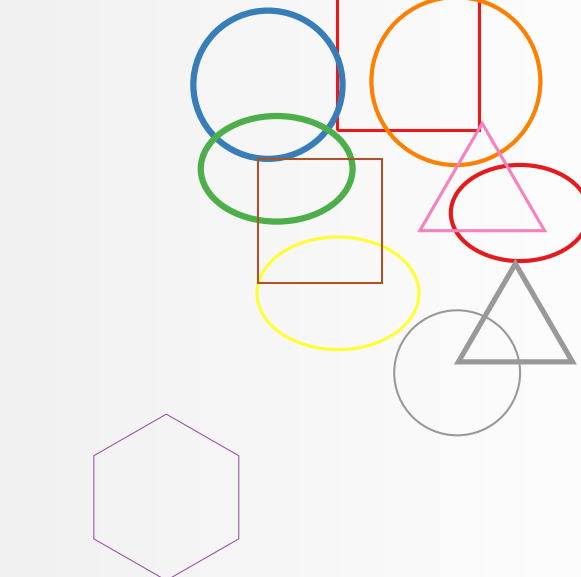[{"shape": "oval", "thickness": 2, "radius": 0.59, "center": [0.894, 0.63]}, {"shape": "square", "thickness": 1.5, "radius": 0.61, "center": [0.702, 0.896]}, {"shape": "circle", "thickness": 3, "radius": 0.64, "center": [0.461, 0.852]}, {"shape": "oval", "thickness": 3, "radius": 0.65, "center": [0.476, 0.707]}, {"shape": "hexagon", "thickness": 0.5, "radius": 0.72, "center": [0.286, 0.138]}, {"shape": "circle", "thickness": 2, "radius": 0.73, "center": [0.784, 0.859]}, {"shape": "oval", "thickness": 1.5, "radius": 0.7, "center": [0.581, 0.491]}, {"shape": "square", "thickness": 1, "radius": 0.53, "center": [0.55, 0.616]}, {"shape": "triangle", "thickness": 1.5, "radius": 0.62, "center": [0.83, 0.662]}, {"shape": "triangle", "thickness": 2.5, "radius": 0.57, "center": [0.887, 0.429]}, {"shape": "circle", "thickness": 1, "radius": 0.54, "center": [0.787, 0.354]}]